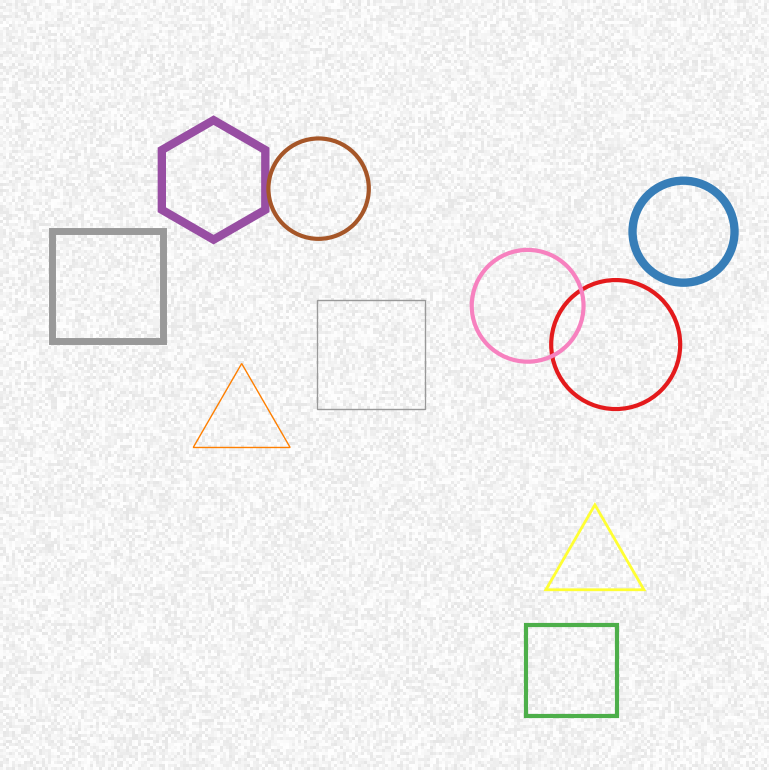[{"shape": "circle", "thickness": 1.5, "radius": 0.42, "center": [0.8, 0.553]}, {"shape": "circle", "thickness": 3, "radius": 0.33, "center": [0.888, 0.699]}, {"shape": "square", "thickness": 1.5, "radius": 0.29, "center": [0.742, 0.13]}, {"shape": "hexagon", "thickness": 3, "radius": 0.39, "center": [0.277, 0.766]}, {"shape": "triangle", "thickness": 0.5, "radius": 0.36, "center": [0.314, 0.455]}, {"shape": "triangle", "thickness": 1, "radius": 0.37, "center": [0.773, 0.271]}, {"shape": "circle", "thickness": 1.5, "radius": 0.33, "center": [0.414, 0.755]}, {"shape": "circle", "thickness": 1.5, "radius": 0.36, "center": [0.685, 0.603]}, {"shape": "square", "thickness": 2.5, "radius": 0.36, "center": [0.14, 0.629]}, {"shape": "square", "thickness": 0.5, "radius": 0.35, "center": [0.482, 0.54]}]